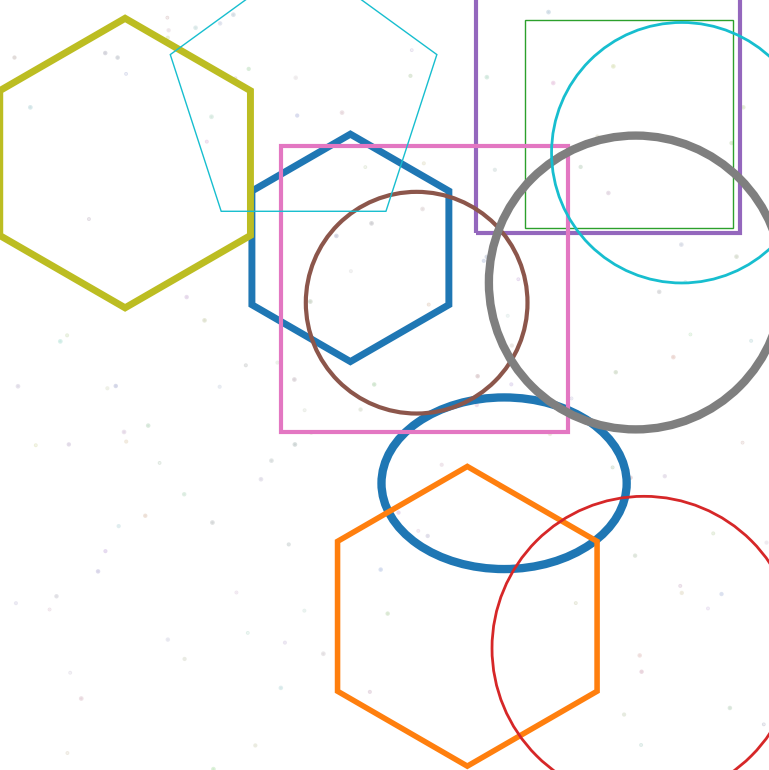[{"shape": "oval", "thickness": 3, "radius": 0.8, "center": [0.655, 0.372]}, {"shape": "hexagon", "thickness": 2.5, "radius": 0.74, "center": [0.455, 0.678]}, {"shape": "hexagon", "thickness": 2, "radius": 0.97, "center": [0.607, 0.2]}, {"shape": "square", "thickness": 0.5, "radius": 0.68, "center": [0.817, 0.839]}, {"shape": "circle", "thickness": 1, "radius": 0.99, "center": [0.836, 0.158]}, {"shape": "square", "thickness": 1.5, "radius": 0.86, "center": [0.79, 0.869]}, {"shape": "circle", "thickness": 1.5, "radius": 0.72, "center": [0.541, 0.607]}, {"shape": "square", "thickness": 1.5, "radius": 0.93, "center": [0.551, 0.625]}, {"shape": "circle", "thickness": 3, "radius": 0.95, "center": [0.826, 0.633]}, {"shape": "hexagon", "thickness": 2.5, "radius": 0.94, "center": [0.162, 0.788]}, {"shape": "circle", "thickness": 1, "radius": 0.85, "center": [0.885, 0.802]}, {"shape": "pentagon", "thickness": 0.5, "radius": 0.91, "center": [0.394, 0.873]}]